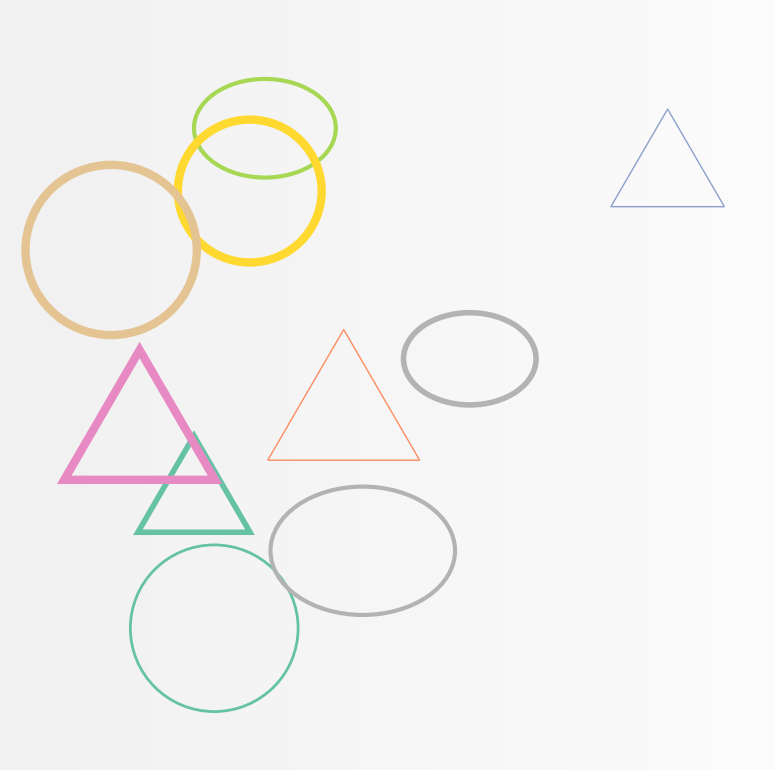[{"shape": "circle", "thickness": 1, "radius": 0.54, "center": [0.276, 0.184]}, {"shape": "triangle", "thickness": 2, "radius": 0.42, "center": [0.25, 0.351]}, {"shape": "triangle", "thickness": 0.5, "radius": 0.57, "center": [0.443, 0.459]}, {"shape": "triangle", "thickness": 0.5, "radius": 0.42, "center": [0.861, 0.774]}, {"shape": "triangle", "thickness": 3, "radius": 0.56, "center": [0.18, 0.433]}, {"shape": "oval", "thickness": 1.5, "radius": 0.46, "center": [0.342, 0.833]}, {"shape": "circle", "thickness": 3, "radius": 0.46, "center": [0.322, 0.752]}, {"shape": "circle", "thickness": 3, "radius": 0.55, "center": [0.143, 0.675]}, {"shape": "oval", "thickness": 1.5, "radius": 0.6, "center": [0.468, 0.285]}, {"shape": "oval", "thickness": 2, "radius": 0.43, "center": [0.606, 0.534]}]